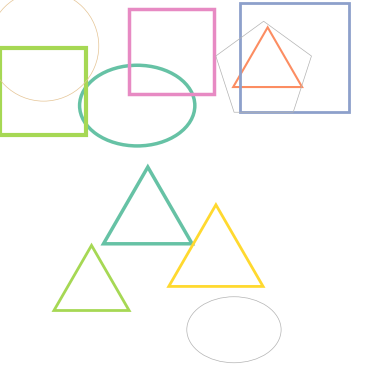[{"shape": "oval", "thickness": 2.5, "radius": 0.75, "center": [0.356, 0.726]}, {"shape": "triangle", "thickness": 2.5, "radius": 0.66, "center": [0.384, 0.433]}, {"shape": "triangle", "thickness": 1.5, "radius": 0.52, "center": [0.695, 0.826]}, {"shape": "square", "thickness": 2, "radius": 0.71, "center": [0.765, 0.85]}, {"shape": "square", "thickness": 2.5, "radius": 0.55, "center": [0.446, 0.867]}, {"shape": "triangle", "thickness": 2, "radius": 0.56, "center": [0.238, 0.25]}, {"shape": "square", "thickness": 3, "radius": 0.56, "center": [0.111, 0.762]}, {"shape": "triangle", "thickness": 2, "radius": 0.71, "center": [0.561, 0.327]}, {"shape": "circle", "thickness": 0.5, "radius": 0.72, "center": [0.113, 0.881]}, {"shape": "oval", "thickness": 0.5, "radius": 0.61, "center": [0.608, 0.144]}, {"shape": "pentagon", "thickness": 0.5, "radius": 0.65, "center": [0.685, 0.814]}]